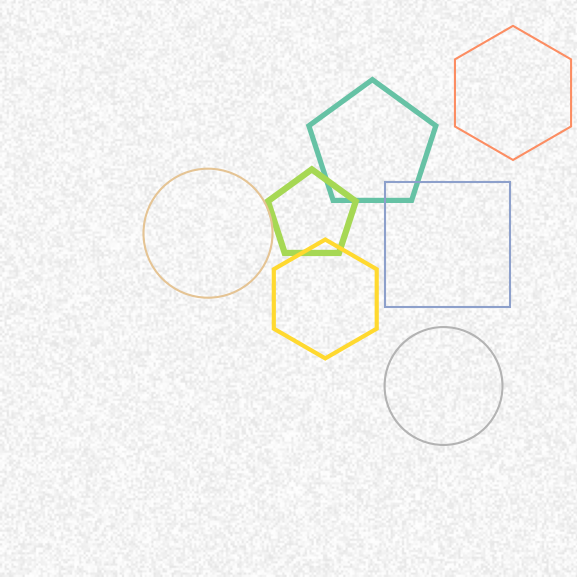[{"shape": "pentagon", "thickness": 2.5, "radius": 0.58, "center": [0.645, 0.746]}, {"shape": "hexagon", "thickness": 1, "radius": 0.58, "center": [0.888, 0.838]}, {"shape": "square", "thickness": 1, "radius": 0.54, "center": [0.774, 0.576]}, {"shape": "pentagon", "thickness": 3, "radius": 0.4, "center": [0.54, 0.626]}, {"shape": "hexagon", "thickness": 2, "radius": 0.51, "center": [0.563, 0.481]}, {"shape": "circle", "thickness": 1, "radius": 0.56, "center": [0.36, 0.595]}, {"shape": "circle", "thickness": 1, "radius": 0.51, "center": [0.768, 0.331]}]